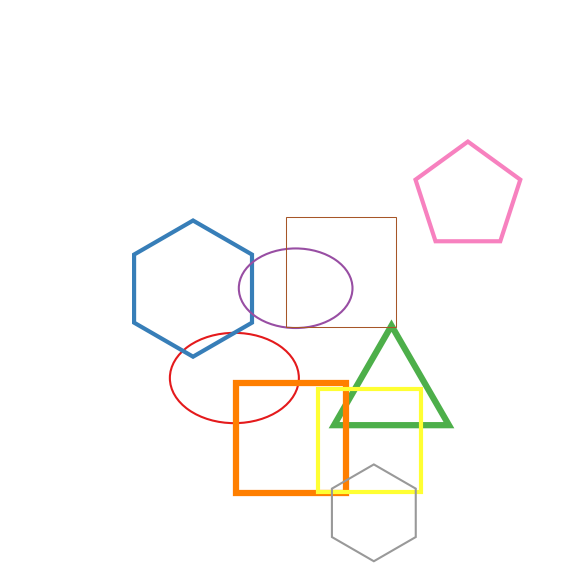[{"shape": "oval", "thickness": 1, "radius": 0.56, "center": [0.406, 0.345]}, {"shape": "hexagon", "thickness": 2, "radius": 0.59, "center": [0.334, 0.499]}, {"shape": "triangle", "thickness": 3, "radius": 0.57, "center": [0.678, 0.32]}, {"shape": "oval", "thickness": 1, "radius": 0.49, "center": [0.512, 0.5]}, {"shape": "square", "thickness": 3, "radius": 0.48, "center": [0.504, 0.241]}, {"shape": "square", "thickness": 2, "radius": 0.45, "center": [0.64, 0.237]}, {"shape": "square", "thickness": 0.5, "radius": 0.47, "center": [0.591, 0.528]}, {"shape": "pentagon", "thickness": 2, "radius": 0.48, "center": [0.81, 0.659]}, {"shape": "hexagon", "thickness": 1, "radius": 0.42, "center": [0.647, 0.111]}]